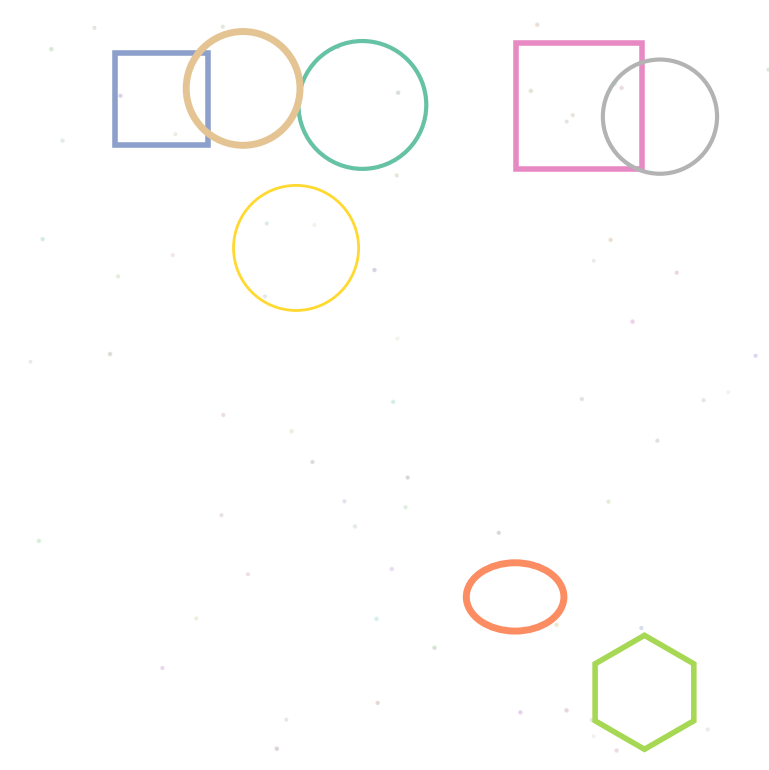[{"shape": "circle", "thickness": 1.5, "radius": 0.42, "center": [0.471, 0.864]}, {"shape": "oval", "thickness": 2.5, "radius": 0.32, "center": [0.669, 0.225]}, {"shape": "square", "thickness": 2, "radius": 0.3, "center": [0.21, 0.871]}, {"shape": "square", "thickness": 2, "radius": 0.41, "center": [0.753, 0.862]}, {"shape": "hexagon", "thickness": 2, "radius": 0.37, "center": [0.837, 0.101]}, {"shape": "circle", "thickness": 1, "radius": 0.41, "center": [0.384, 0.678]}, {"shape": "circle", "thickness": 2.5, "radius": 0.37, "center": [0.316, 0.885]}, {"shape": "circle", "thickness": 1.5, "radius": 0.37, "center": [0.857, 0.849]}]